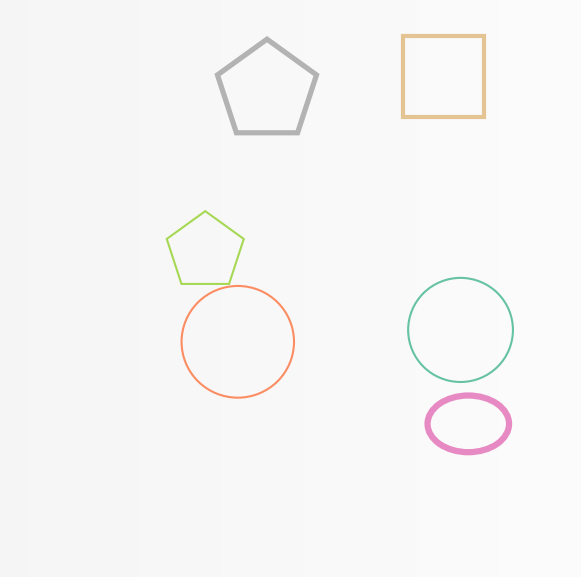[{"shape": "circle", "thickness": 1, "radius": 0.45, "center": [0.792, 0.428]}, {"shape": "circle", "thickness": 1, "radius": 0.48, "center": [0.409, 0.407]}, {"shape": "oval", "thickness": 3, "radius": 0.35, "center": [0.806, 0.265]}, {"shape": "pentagon", "thickness": 1, "radius": 0.35, "center": [0.353, 0.564]}, {"shape": "square", "thickness": 2, "radius": 0.35, "center": [0.763, 0.867]}, {"shape": "pentagon", "thickness": 2.5, "radius": 0.45, "center": [0.459, 0.842]}]